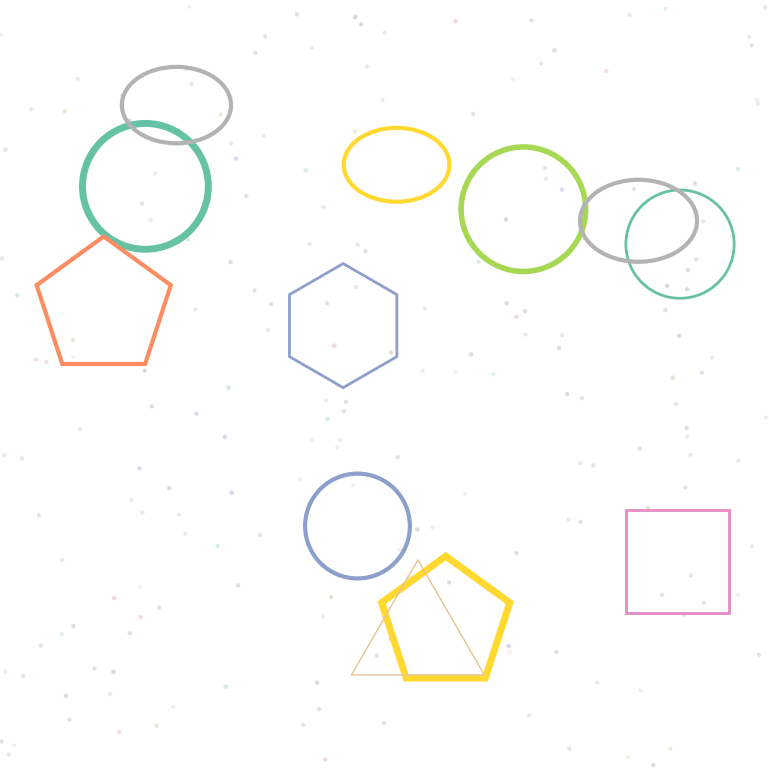[{"shape": "circle", "thickness": 2.5, "radius": 0.41, "center": [0.189, 0.758]}, {"shape": "circle", "thickness": 1, "radius": 0.35, "center": [0.883, 0.683]}, {"shape": "pentagon", "thickness": 1.5, "radius": 0.46, "center": [0.135, 0.601]}, {"shape": "hexagon", "thickness": 1, "radius": 0.4, "center": [0.446, 0.577]}, {"shape": "circle", "thickness": 1.5, "radius": 0.34, "center": [0.464, 0.317]}, {"shape": "square", "thickness": 1, "radius": 0.33, "center": [0.879, 0.271]}, {"shape": "circle", "thickness": 2, "radius": 0.4, "center": [0.68, 0.728]}, {"shape": "oval", "thickness": 1.5, "radius": 0.34, "center": [0.515, 0.786]}, {"shape": "pentagon", "thickness": 2.5, "radius": 0.44, "center": [0.579, 0.19]}, {"shape": "triangle", "thickness": 0.5, "radius": 0.5, "center": [0.543, 0.173]}, {"shape": "oval", "thickness": 1.5, "radius": 0.35, "center": [0.229, 0.864]}, {"shape": "oval", "thickness": 1.5, "radius": 0.38, "center": [0.829, 0.713]}]